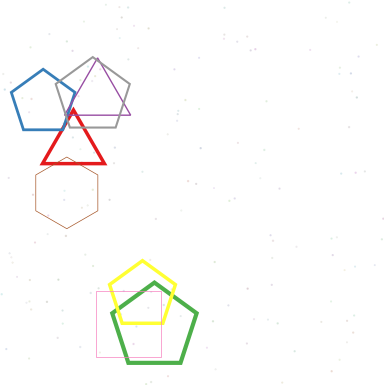[{"shape": "triangle", "thickness": 2.5, "radius": 0.46, "center": [0.191, 0.621]}, {"shape": "pentagon", "thickness": 2, "radius": 0.43, "center": [0.112, 0.733]}, {"shape": "pentagon", "thickness": 3, "radius": 0.58, "center": [0.401, 0.151]}, {"shape": "triangle", "thickness": 1, "radius": 0.5, "center": [0.253, 0.75]}, {"shape": "pentagon", "thickness": 2.5, "radius": 0.45, "center": [0.37, 0.233]}, {"shape": "hexagon", "thickness": 0.5, "radius": 0.47, "center": [0.174, 0.499]}, {"shape": "square", "thickness": 0.5, "radius": 0.42, "center": [0.334, 0.159]}, {"shape": "pentagon", "thickness": 1.5, "radius": 0.51, "center": [0.241, 0.751]}]